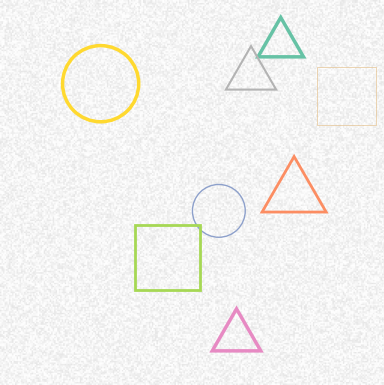[{"shape": "triangle", "thickness": 2.5, "radius": 0.34, "center": [0.729, 0.886]}, {"shape": "triangle", "thickness": 2, "radius": 0.48, "center": [0.764, 0.497]}, {"shape": "circle", "thickness": 1, "radius": 0.34, "center": [0.568, 0.452]}, {"shape": "triangle", "thickness": 2.5, "radius": 0.36, "center": [0.614, 0.125]}, {"shape": "square", "thickness": 2, "radius": 0.42, "center": [0.436, 0.332]}, {"shape": "circle", "thickness": 2.5, "radius": 0.49, "center": [0.261, 0.783]}, {"shape": "square", "thickness": 0.5, "radius": 0.38, "center": [0.9, 0.75]}, {"shape": "triangle", "thickness": 1.5, "radius": 0.38, "center": [0.652, 0.805]}]